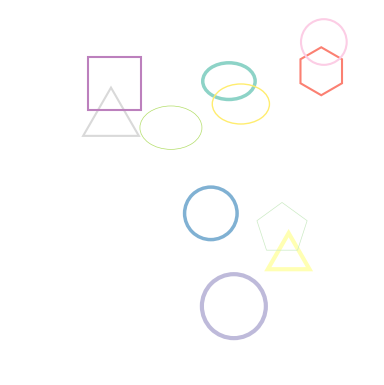[{"shape": "oval", "thickness": 2.5, "radius": 0.34, "center": [0.595, 0.789]}, {"shape": "triangle", "thickness": 3, "radius": 0.31, "center": [0.75, 0.332]}, {"shape": "circle", "thickness": 3, "radius": 0.42, "center": [0.607, 0.205]}, {"shape": "hexagon", "thickness": 1.5, "radius": 0.31, "center": [0.834, 0.815]}, {"shape": "circle", "thickness": 2.5, "radius": 0.34, "center": [0.548, 0.446]}, {"shape": "oval", "thickness": 0.5, "radius": 0.4, "center": [0.444, 0.668]}, {"shape": "circle", "thickness": 1.5, "radius": 0.3, "center": [0.841, 0.891]}, {"shape": "triangle", "thickness": 1.5, "radius": 0.42, "center": [0.288, 0.689]}, {"shape": "square", "thickness": 1.5, "radius": 0.34, "center": [0.298, 0.782]}, {"shape": "pentagon", "thickness": 0.5, "radius": 0.34, "center": [0.733, 0.406]}, {"shape": "oval", "thickness": 1, "radius": 0.37, "center": [0.626, 0.73]}]